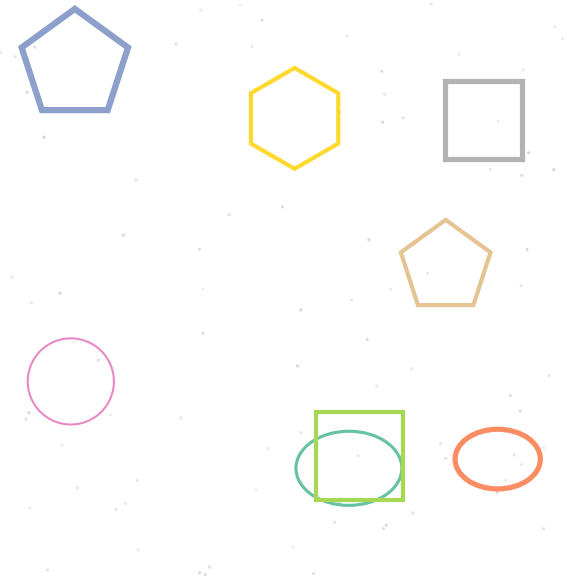[{"shape": "oval", "thickness": 1.5, "radius": 0.46, "center": [0.604, 0.188]}, {"shape": "oval", "thickness": 2.5, "radius": 0.37, "center": [0.862, 0.204]}, {"shape": "pentagon", "thickness": 3, "radius": 0.48, "center": [0.13, 0.887]}, {"shape": "circle", "thickness": 1, "radius": 0.37, "center": [0.123, 0.339]}, {"shape": "square", "thickness": 2, "radius": 0.38, "center": [0.622, 0.209]}, {"shape": "hexagon", "thickness": 2, "radius": 0.44, "center": [0.51, 0.794]}, {"shape": "pentagon", "thickness": 2, "radius": 0.41, "center": [0.772, 0.537]}, {"shape": "square", "thickness": 2.5, "radius": 0.34, "center": [0.838, 0.791]}]